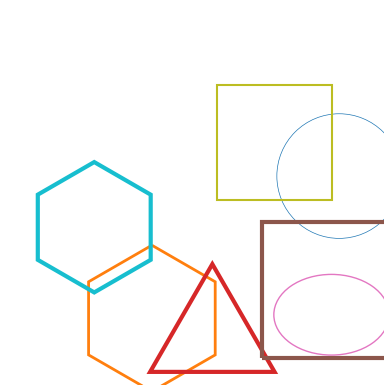[{"shape": "circle", "thickness": 0.5, "radius": 0.81, "center": [0.881, 0.543]}, {"shape": "hexagon", "thickness": 2, "radius": 0.95, "center": [0.395, 0.173]}, {"shape": "triangle", "thickness": 3, "radius": 0.93, "center": [0.552, 0.127]}, {"shape": "square", "thickness": 3, "radius": 0.88, "center": [0.858, 0.247]}, {"shape": "oval", "thickness": 1, "radius": 0.75, "center": [0.861, 0.183]}, {"shape": "square", "thickness": 1.5, "radius": 0.75, "center": [0.713, 0.63]}, {"shape": "hexagon", "thickness": 3, "radius": 0.85, "center": [0.245, 0.41]}]